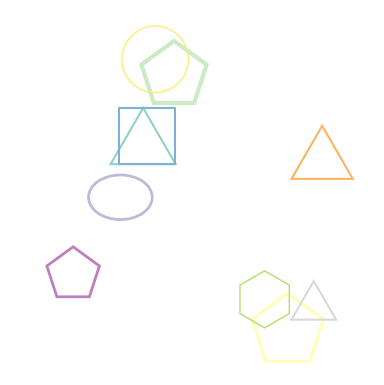[{"shape": "triangle", "thickness": 1.5, "radius": 0.49, "center": [0.372, 0.622]}, {"shape": "pentagon", "thickness": 2, "radius": 0.49, "center": [0.747, 0.141]}, {"shape": "oval", "thickness": 2, "radius": 0.41, "center": [0.313, 0.488]}, {"shape": "square", "thickness": 1.5, "radius": 0.37, "center": [0.382, 0.646]}, {"shape": "triangle", "thickness": 1.5, "radius": 0.46, "center": [0.837, 0.581]}, {"shape": "hexagon", "thickness": 1, "radius": 0.37, "center": [0.687, 0.222]}, {"shape": "triangle", "thickness": 1.5, "radius": 0.33, "center": [0.815, 0.203]}, {"shape": "pentagon", "thickness": 2, "radius": 0.36, "center": [0.19, 0.287]}, {"shape": "pentagon", "thickness": 3, "radius": 0.45, "center": [0.452, 0.805]}, {"shape": "circle", "thickness": 1, "radius": 0.43, "center": [0.403, 0.846]}]